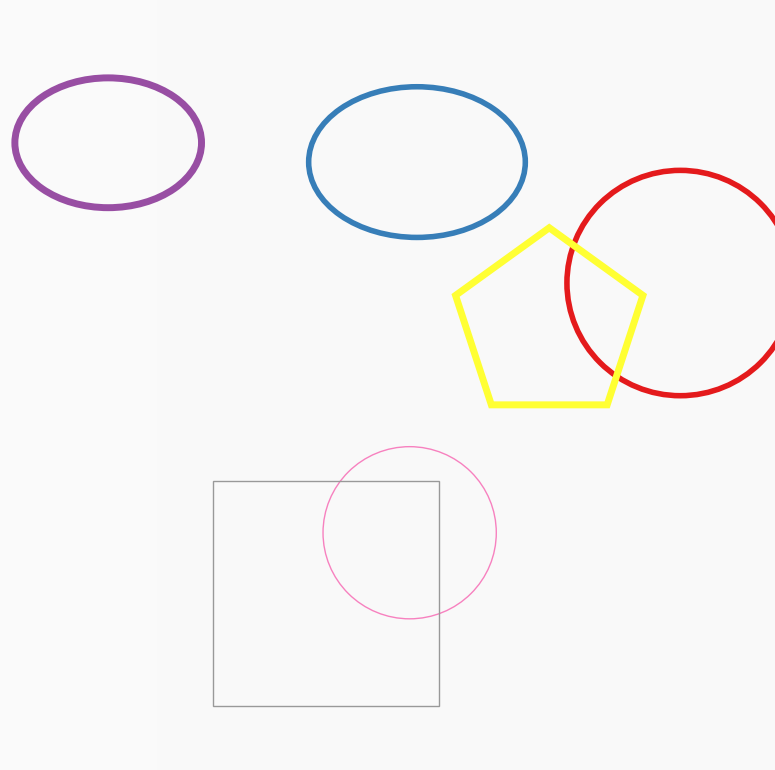[{"shape": "circle", "thickness": 2, "radius": 0.73, "center": [0.878, 0.632]}, {"shape": "oval", "thickness": 2, "radius": 0.7, "center": [0.538, 0.789]}, {"shape": "oval", "thickness": 2.5, "radius": 0.6, "center": [0.14, 0.815]}, {"shape": "pentagon", "thickness": 2.5, "radius": 0.64, "center": [0.709, 0.577]}, {"shape": "circle", "thickness": 0.5, "radius": 0.56, "center": [0.529, 0.308]}, {"shape": "square", "thickness": 0.5, "radius": 0.73, "center": [0.421, 0.229]}]